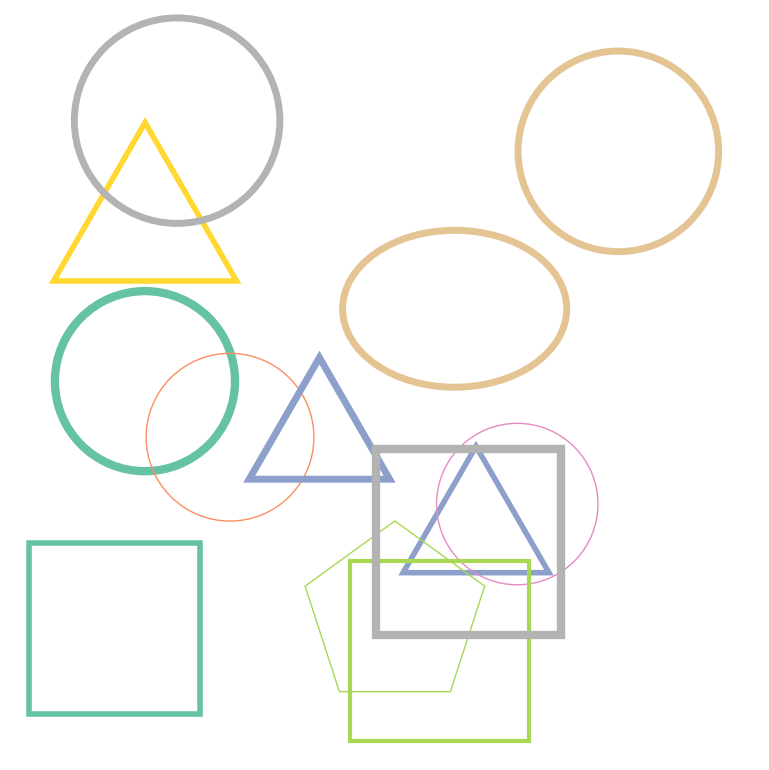[{"shape": "square", "thickness": 2, "radius": 0.56, "center": [0.149, 0.184]}, {"shape": "circle", "thickness": 3, "radius": 0.58, "center": [0.188, 0.505]}, {"shape": "circle", "thickness": 0.5, "radius": 0.54, "center": [0.299, 0.432]}, {"shape": "triangle", "thickness": 2, "radius": 0.55, "center": [0.618, 0.311]}, {"shape": "triangle", "thickness": 2.5, "radius": 0.53, "center": [0.415, 0.43]}, {"shape": "circle", "thickness": 0.5, "radius": 0.52, "center": [0.672, 0.345]}, {"shape": "square", "thickness": 1.5, "radius": 0.58, "center": [0.571, 0.154]}, {"shape": "pentagon", "thickness": 0.5, "radius": 0.61, "center": [0.513, 0.201]}, {"shape": "triangle", "thickness": 2, "radius": 0.69, "center": [0.188, 0.704]}, {"shape": "circle", "thickness": 2.5, "radius": 0.65, "center": [0.803, 0.803]}, {"shape": "oval", "thickness": 2.5, "radius": 0.73, "center": [0.59, 0.599]}, {"shape": "square", "thickness": 3, "radius": 0.6, "center": [0.608, 0.296]}, {"shape": "circle", "thickness": 2.5, "radius": 0.67, "center": [0.23, 0.843]}]